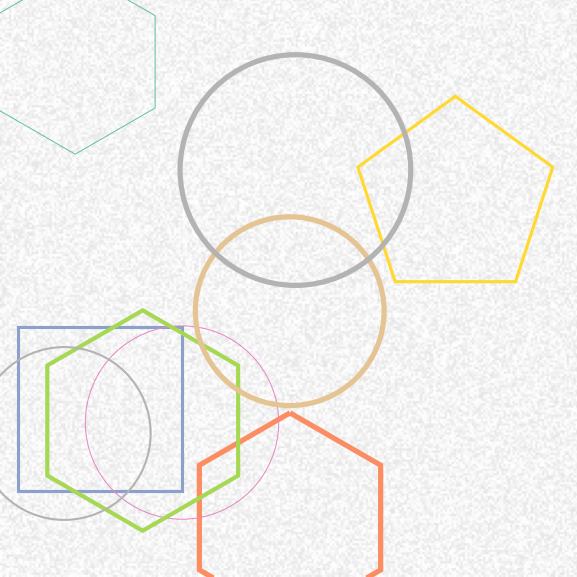[{"shape": "hexagon", "thickness": 0.5, "radius": 0.8, "center": [0.13, 0.892]}, {"shape": "hexagon", "thickness": 2.5, "radius": 0.91, "center": [0.502, 0.103]}, {"shape": "square", "thickness": 1.5, "radius": 0.71, "center": [0.174, 0.291]}, {"shape": "circle", "thickness": 0.5, "radius": 0.84, "center": [0.315, 0.267]}, {"shape": "hexagon", "thickness": 2, "radius": 0.95, "center": [0.247, 0.271]}, {"shape": "pentagon", "thickness": 1.5, "radius": 0.89, "center": [0.788, 0.655]}, {"shape": "circle", "thickness": 2.5, "radius": 0.82, "center": [0.502, 0.46]}, {"shape": "circle", "thickness": 1, "radius": 0.75, "center": [0.111, 0.249]}, {"shape": "circle", "thickness": 2.5, "radius": 1.0, "center": [0.512, 0.705]}]